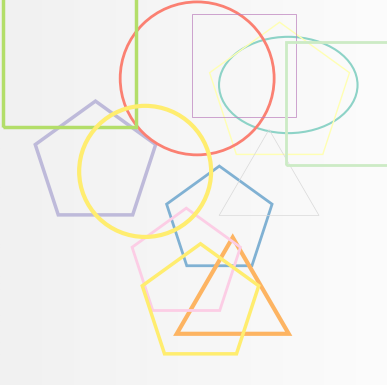[{"shape": "oval", "thickness": 1.5, "radius": 0.89, "center": [0.744, 0.779]}, {"shape": "pentagon", "thickness": 1, "radius": 0.95, "center": [0.721, 0.753]}, {"shape": "pentagon", "thickness": 2.5, "radius": 0.82, "center": [0.246, 0.574]}, {"shape": "circle", "thickness": 2, "radius": 0.99, "center": [0.509, 0.796]}, {"shape": "pentagon", "thickness": 2, "radius": 0.72, "center": [0.566, 0.426]}, {"shape": "triangle", "thickness": 3, "radius": 0.83, "center": [0.601, 0.216]}, {"shape": "square", "thickness": 2.5, "radius": 0.86, "center": [0.179, 0.842]}, {"shape": "pentagon", "thickness": 2, "radius": 0.73, "center": [0.481, 0.312]}, {"shape": "triangle", "thickness": 0.5, "radius": 0.74, "center": [0.694, 0.515]}, {"shape": "square", "thickness": 0.5, "radius": 0.67, "center": [0.629, 0.83]}, {"shape": "square", "thickness": 2, "radius": 0.8, "center": [0.898, 0.732]}, {"shape": "pentagon", "thickness": 2.5, "radius": 0.79, "center": [0.517, 0.209]}, {"shape": "circle", "thickness": 3, "radius": 0.85, "center": [0.375, 0.555]}]